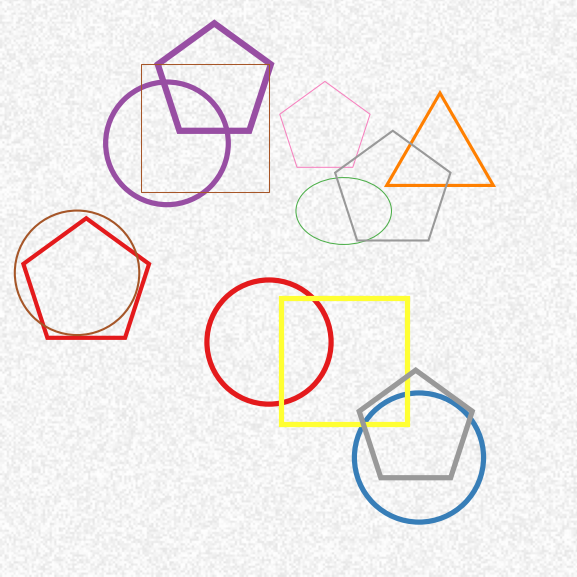[{"shape": "pentagon", "thickness": 2, "radius": 0.57, "center": [0.149, 0.507]}, {"shape": "circle", "thickness": 2.5, "radius": 0.54, "center": [0.466, 0.407]}, {"shape": "circle", "thickness": 2.5, "radius": 0.56, "center": [0.726, 0.207]}, {"shape": "oval", "thickness": 0.5, "radius": 0.41, "center": [0.595, 0.634]}, {"shape": "circle", "thickness": 2.5, "radius": 0.53, "center": [0.289, 0.751]}, {"shape": "pentagon", "thickness": 3, "radius": 0.51, "center": [0.371, 0.856]}, {"shape": "triangle", "thickness": 1.5, "radius": 0.53, "center": [0.762, 0.731]}, {"shape": "square", "thickness": 2.5, "radius": 0.55, "center": [0.596, 0.374]}, {"shape": "circle", "thickness": 1, "radius": 0.54, "center": [0.133, 0.527]}, {"shape": "square", "thickness": 0.5, "radius": 0.55, "center": [0.355, 0.778]}, {"shape": "pentagon", "thickness": 0.5, "radius": 0.41, "center": [0.563, 0.776]}, {"shape": "pentagon", "thickness": 1, "radius": 0.53, "center": [0.68, 0.668]}, {"shape": "pentagon", "thickness": 2.5, "radius": 0.51, "center": [0.72, 0.255]}]